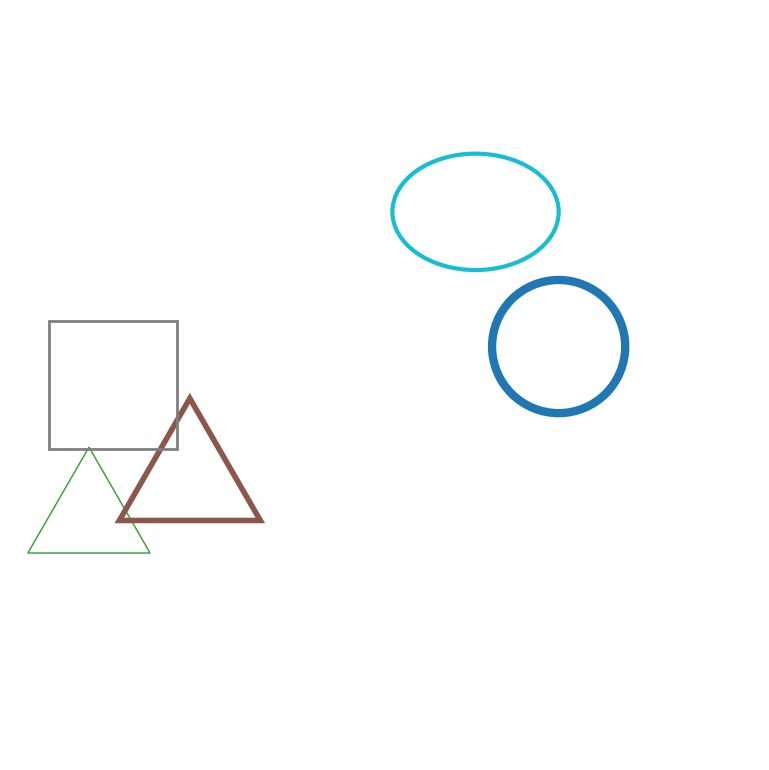[{"shape": "circle", "thickness": 3, "radius": 0.43, "center": [0.726, 0.55]}, {"shape": "triangle", "thickness": 0.5, "radius": 0.46, "center": [0.116, 0.328]}, {"shape": "triangle", "thickness": 2, "radius": 0.53, "center": [0.247, 0.377]}, {"shape": "square", "thickness": 1, "radius": 0.42, "center": [0.147, 0.5]}, {"shape": "oval", "thickness": 1.5, "radius": 0.54, "center": [0.618, 0.725]}]